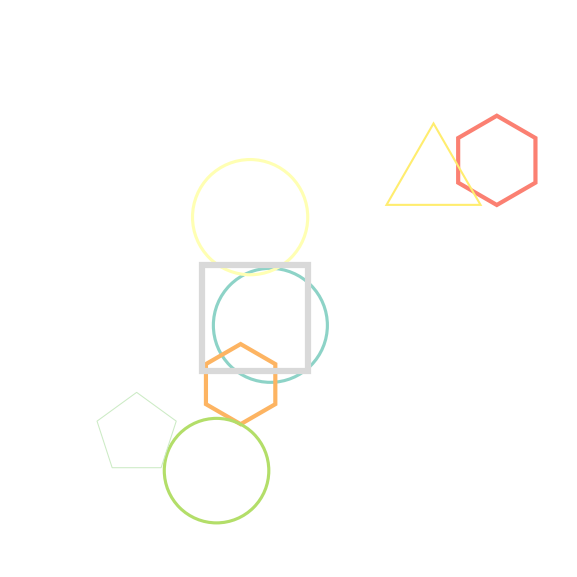[{"shape": "circle", "thickness": 1.5, "radius": 0.49, "center": [0.468, 0.436]}, {"shape": "circle", "thickness": 1.5, "radius": 0.5, "center": [0.433, 0.623]}, {"shape": "hexagon", "thickness": 2, "radius": 0.39, "center": [0.86, 0.721]}, {"shape": "hexagon", "thickness": 2, "radius": 0.35, "center": [0.417, 0.334]}, {"shape": "circle", "thickness": 1.5, "radius": 0.45, "center": [0.375, 0.184]}, {"shape": "square", "thickness": 3, "radius": 0.46, "center": [0.441, 0.448]}, {"shape": "pentagon", "thickness": 0.5, "radius": 0.36, "center": [0.237, 0.248]}, {"shape": "triangle", "thickness": 1, "radius": 0.47, "center": [0.751, 0.691]}]